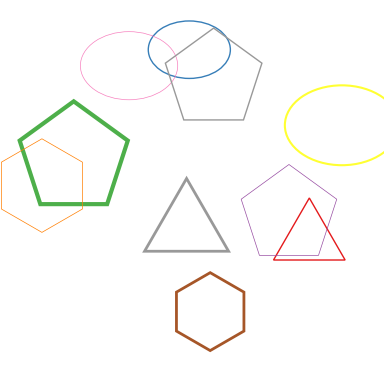[{"shape": "triangle", "thickness": 1, "radius": 0.54, "center": [0.803, 0.378]}, {"shape": "oval", "thickness": 1, "radius": 0.53, "center": [0.492, 0.871]}, {"shape": "pentagon", "thickness": 3, "radius": 0.74, "center": [0.191, 0.589]}, {"shape": "pentagon", "thickness": 0.5, "radius": 0.65, "center": [0.751, 0.442]}, {"shape": "hexagon", "thickness": 0.5, "radius": 0.61, "center": [0.109, 0.518]}, {"shape": "oval", "thickness": 1.5, "radius": 0.74, "center": [0.888, 0.675]}, {"shape": "hexagon", "thickness": 2, "radius": 0.51, "center": [0.546, 0.191]}, {"shape": "oval", "thickness": 0.5, "radius": 0.63, "center": [0.335, 0.829]}, {"shape": "pentagon", "thickness": 1, "radius": 0.66, "center": [0.555, 0.795]}, {"shape": "triangle", "thickness": 2, "radius": 0.63, "center": [0.485, 0.41]}]